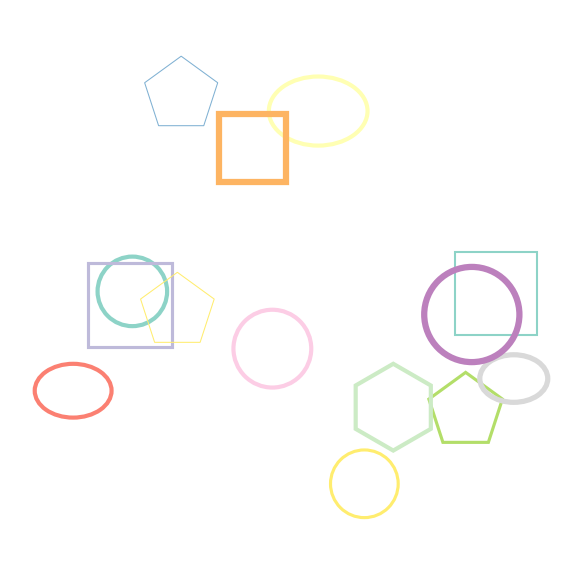[{"shape": "square", "thickness": 1, "radius": 0.36, "center": [0.859, 0.491]}, {"shape": "circle", "thickness": 2, "radius": 0.3, "center": [0.229, 0.495]}, {"shape": "oval", "thickness": 2, "radius": 0.43, "center": [0.551, 0.807]}, {"shape": "square", "thickness": 1.5, "radius": 0.37, "center": [0.225, 0.471]}, {"shape": "oval", "thickness": 2, "radius": 0.33, "center": [0.127, 0.323]}, {"shape": "pentagon", "thickness": 0.5, "radius": 0.33, "center": [0.314, 0.835]}, {"shape": "square", "thickness": 3, "radius": 0.29, "center": [0.438, 0.743]}, {"shape": "pentagon", "thickness": 1.5, "radius": 0.33, "center": [0.806, 0.287]}, {"shape": "circle", "thickness": 2, "radius": 0.34, "center": [0.472, 0.395]}, {"shape": "oval", "thickness": 2.5, "radius": 0.29, "center": [0.89, 0.344]}, {"shape": "circle", "thickness": 3, "radius": 0.41, "center": [0.817, 0.455]}, {"shape": "hexagon", "thickness": 2, "radius": 0.38, "center": [0.681, 0.294]}, {"shape": "circle", "thickness": 1.5, "radius": 0.29, "center": [0.631, 0.161]}, {"shape": "pentagon", "thickness": 0.5, "radius": 0.34, "center": [0.307, 0.461]}]